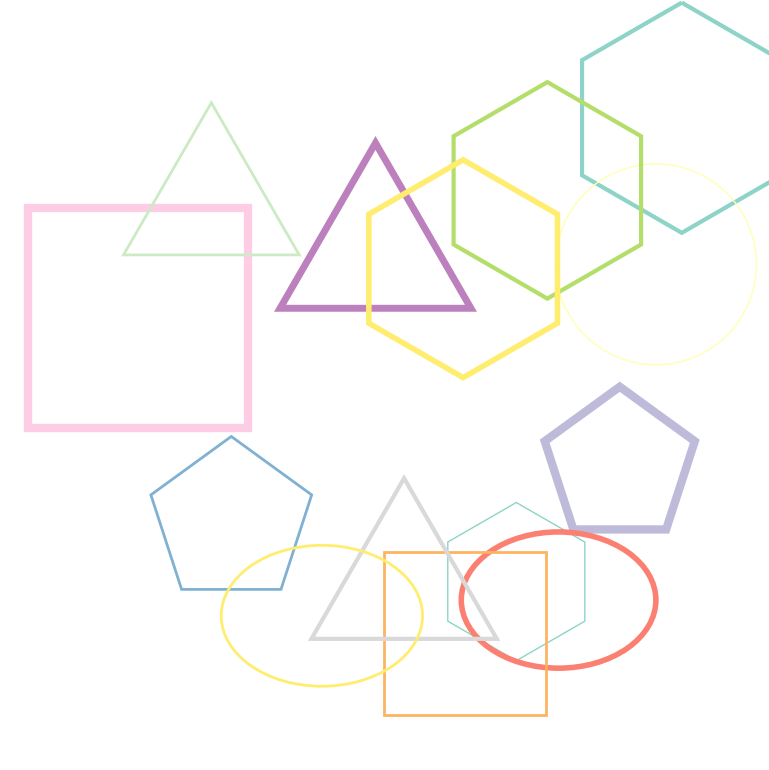[{"shape": "hexagon", "thickness": 1.5, "radius": 0.75, "center": [0.885, 0.847]}, {"shape": "hexagon", "thickness": 0.5, "radius": 0.51, "center": [0.671, 0.245]}, {"shape": "circle", "thickness": 0.5, "radius": 0.65, "center": [0.852, 0.657]}, {"shape": "pentagon", "thickness": 3, "radius": 0.51, "center": [0.805, 0.395]}, {"shape": "oval", "thickness": 2, "radius": 0.63, "center": [0.725, 0.221]}, {"shape": "pentagon", "thickness": 1, "radius": 0.55, "center": [0.3, 0.323]}, {"shape": "square", "thickness": 1, "radius": 0.53, "center": [0.604, 0.177]}, {"shape": "hexagon", "thickness": 1.5, "radius": 0.7, "center": [0.711, 0.753]}, {"shape": "square", "thickness": 3, "radius": 0.71, "center": [0.18, 0.587]}, {"shape": "triangle", "thickness": 1.5, "radius": 0.7, "center": [0.525, 0.24]}, {"shape": "triangle", "thickness": 2.5, "radius": 0.72, "center": [0.488, 0.671]}, {"shape": "triangle", "thickness": 1, "radius": 0.66, "center": [0.274, 0.735]}, {"shape": "hexagon", "thickness": 2, "radius": 0.71, "center": [0.601, 0.651]}, {"shape": "oval", "thickness": 1, "radius": 0.65, "center": [0.418, 0.2]}]